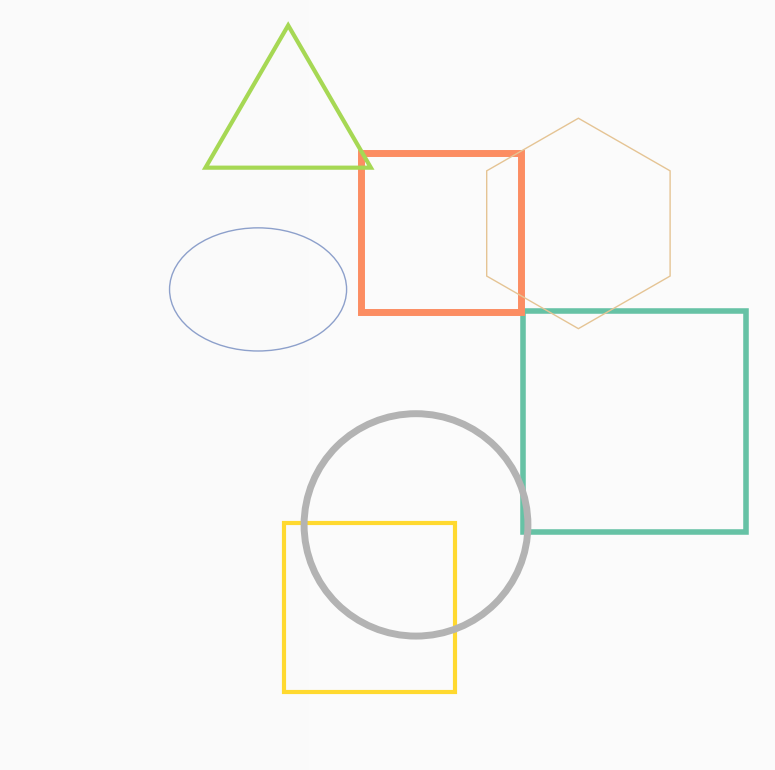[{"shape": "square", "thickness": 2, "radius": 0.72, "center": [0.819, 0.453]}, {"shape": "square", "thickness": 2.5, "radius": 0.52, "center": [0.569, 0.698]}, {"shape": "oval", "thickness": 0.5, "radius": 0.57, "center": [0.333, 0.624]}, {"shape": "triangle", "thickness": 1.5, "radius": 0.62, "center": [0.372, 0.844]}, {"shape": "square", "thickness": 1.5, "radius": 0.55, "center": [0.477, 0.211]}, {"shape": "hexagon", "thickness": 0.5, "radius": 0.68, "center": [0.746, 0.71]}, {"shape": "circle", "thickness": 2.5, "radius": 0.72, "center": [0.537, 0.318]}]